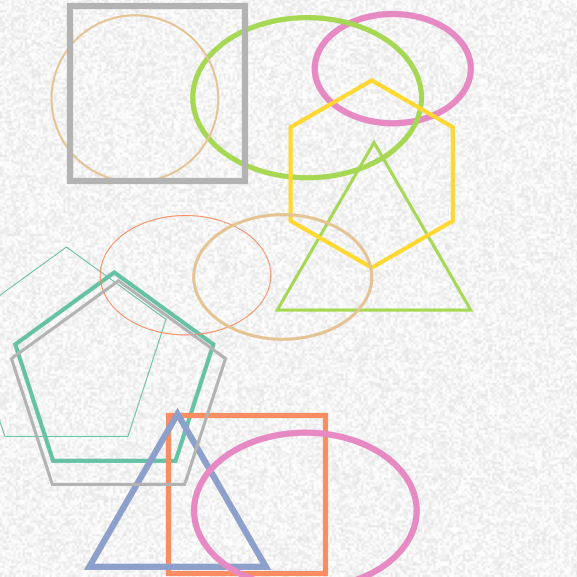[{"shape": "pentagon", "thickness": 2, "radius": 0.9, "center": [0.198, 0.347]}, {"shape": "pentagon", "thickness": 0.5, "radius": 0.91, "center": [0.115, 0.39]}, {"shape": "oval", "thickness": 0.5, "radius": 0.74, "center": [0.321, 0.523]}, {"shape": "square", "thickness": 2.5, "radius": 0.68, "center": [0.427, 0.144]}, {"shape": "triangle", "thickness": 3, "radius": 0.88, "center": [0.307, 0.106]}, {"shape": "oval", "thickness": 3, "radius": 0.96, "center": [0.529, 0.115]}, {"shape": "oval", "thickness": 3, "radius": 0.68, "center": [0.68, 0.88]}, {"shape": "oval", "thickness": 2.5, "radius": 0.99, "center": [0.532, 0.83]}, {"shape": "triangle", "thickness": 1.5, "radius": 0.97, "center": [0.648, 0.559]}, {"shape": "hexagon", "thickness": 2, "radius": 0.81, "center": [0.644, 0.698]}, {"shape": "circle", "thickness": 1, "radius": 0.72, "center": [0.234, 0.828]}, {"shape": "oval", "thickness": 1.5, "radius": 0.77, "center": [0.49, 0.52]}, {"shape": "pentagon", "thickness": 1.5, "radius": 0.97, "center": [0.205, 0.318]}, {"shape": "square", "thickness": 3, "radius": 0.75, "center": [0.273, 0.837]}]